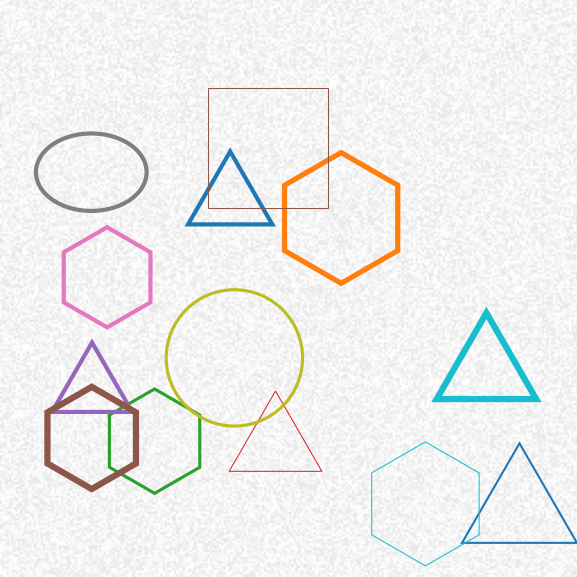[{"shape": "triangle", "thickness": 2, "radius": 0.42, "center": [0.399, 0.653]}, {"shape": "triangle", "thickness": 1, "radius": 0.57, "center": [0.9, 0.117]}, {"shape": "hexagon", "thickness": 2.5, "radius": 0.57, "center": [0.591, 0.622]}, {"shape": "hexagon", "thickness": 1.5, "radius": 0.45, "center": [0.268, 0.235]}, {"shape": "triangle", "thickness": 0.5, "radius": 0.46, "center": [0.477, 0.229]}, {"shape": "triangle", "thickness": 2, "radius": 0.4, "center": [0.159, 0.326]}, {"shape": "hexagon", "thickness": 3, "radius": 0.44, "center": [0.159, 0.241]}, {"shape": "square", "thickness": 0.5, "radius": 0.52, "center": [0.464, 0.743]}, {"shape": "hexagon", "thickness": 2, "radius": 0.43, "center": [0.185, 0.519]}, {"shape": "oval", "thickness": 2, "radius": 0.48, "center": [0.158, 0.701]}, {"shape": "circle", "thickness": 1.5, "radius": 0.59, "center": [0.406, 0.379]}, {"shape": "hexagon", "thickness": 0.5, "radius": 0.54, "center": [0.737, 0.127]}, {"shape": "triangle", "thickness": 3, "radius": 0.5, "center": [0.842, 0.358]}]